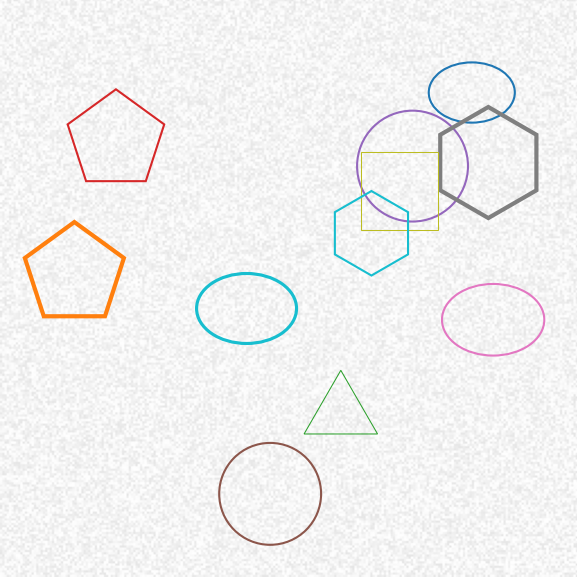[{"shape": "oval", "thickness": 1, "radius": 0.37, "center": [0.817, 0.839]}, {"shape": "pentagon", "thickness": 2, "radius": 0.45, "center": [0.129, 0.524]}, {"shape": "triangle", "thickness": 0.5, "radius": 0.37, "center": [0.59, 0.284]}, {"shape": "pentagon", "thickness": 1, "radius": 0.44, "center": [0.201, 0.757]}, {"shape": "circle", "thickness": 1, "radius": 0.48, "center": [0.714, 0.712]}, {"shape": "circle", "thickness": 1, "radius": 0.44, "center": [0.468, 0.144]}, {"shape": "oval", "thickness": 1, "radius": 0.44, "center": [0.854, 0.445]}, {"shape": "hexagon", "thickness": 2, "radius": 0.48, "center": [0.846, 0.718]}, {"shape": "square", "thickness": 0.5, "radius": 0.34, "center": [0.692, 0.668]}, {"shape": "oval", "thickness": 1.5, "radius": 0.43, "center": [0.427, 0.465]}, {"shape": "hexagon", "thickness": 1, "radius": 0.37, "center": [0.643, 0.595]}]